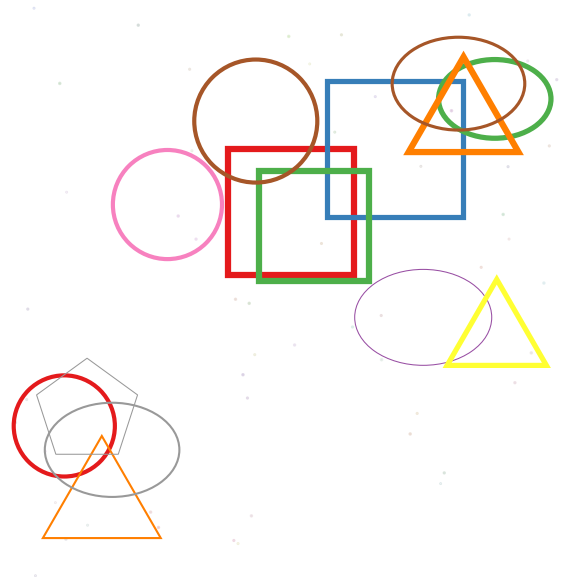[{"shape": "circle", "thickness": 2, "radius": 0.44, "center": [0.111, 0.262]}, {"shape": "square", "thickness": 3, "radius": 0.55, "center": [0.504, 0.632]}, {"shape": "square", "thickness": 2.5, "radius": 0.59, "center": [0.684, 0.741]}, {"shape": "oval", "thickness": 2.5, "radius": 0.49, "center": [0.857, 0.828]}, {"shape": "square", "thickness": 3, "radius": 0.48, "center": [0.544, 0.608]}, {"shape": "oval", "thickness": 0.5, "radius": 0.59, "center": [0.733, 0.45]}, {"shape": "triangle", "thickness": 1, "radius": 0.59, "center": [0.176, 0.126]}, {"shape": "triangle", "thickness": 3, "radius": 0.55, "center": [0.803, 0.791]}, {"shape": "triangle", "thickness": 2.5, "radius": 0.5, "center": [0.86, 0.416]}, {"shape": "circle", "thickness": 2, "radius": 0.53, "center": [0.443, 0.79]}, {"shape": "oval", "thickness": 1.5, "radius": 0.57, "center": [0.794, 0.854]}, {"shape": "circle", "thickness": 2, "radius": 0.47, "center": [0.29, 0.645]}, {"shape": "oval", "thickness": 1, "radius": 0.58, "center": [0.194, 0.22]}, {"shape": "pentagon", "thickness": 0.5, "radius": 0.46, "center": [0.151, 0.287]}]